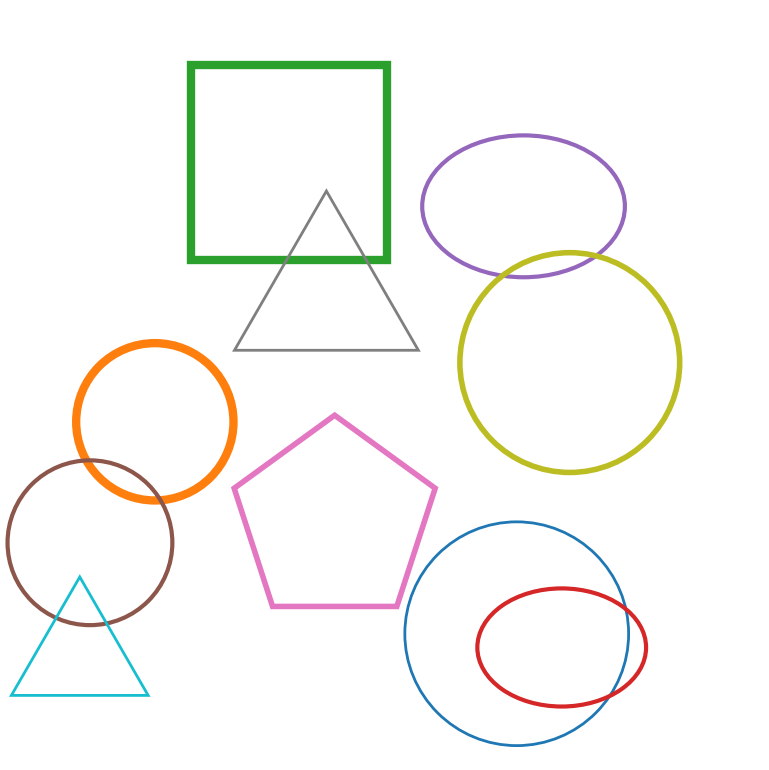[{"shape": "circle", "thickness": 1, "radius": 0.73, "center": [0.671, 0.177]}, {"shape": "circle", "thickness": 3, "radius": 0.51, "center": [0.201, 0.452]}, {"shape": "square", "thickness": 3, "radius": 0.63, "center": [0.375, 0.789]}, {"shape": "oval", "thickness": 1.5, "radius": 0.55, "center": [0.729, 0.159]}, {"shape": "oval", "thickness": 1.5, "radius": 0.66, "center": [0.68, 0.732]}, {"shape": "circle", "thickness": 1.5, "radius": 0.54, "center": [0.117, 0.295]}, {"shape": "pentagon", "thickness": 2, "radius": 0.69, "center": [0.435, 0.323]}, {"shape": "triangle", "thickness": 1, "radius": 0.69, "center": [0.424, 0.614]}, {"shape": "circle", "thickness": 2, "radius": 0.71, "center": [0.74, 0.529]}, {"shape": "triangle", "thickness": 1, "radius": 0.51, "center": [0.104, 0.148]}]